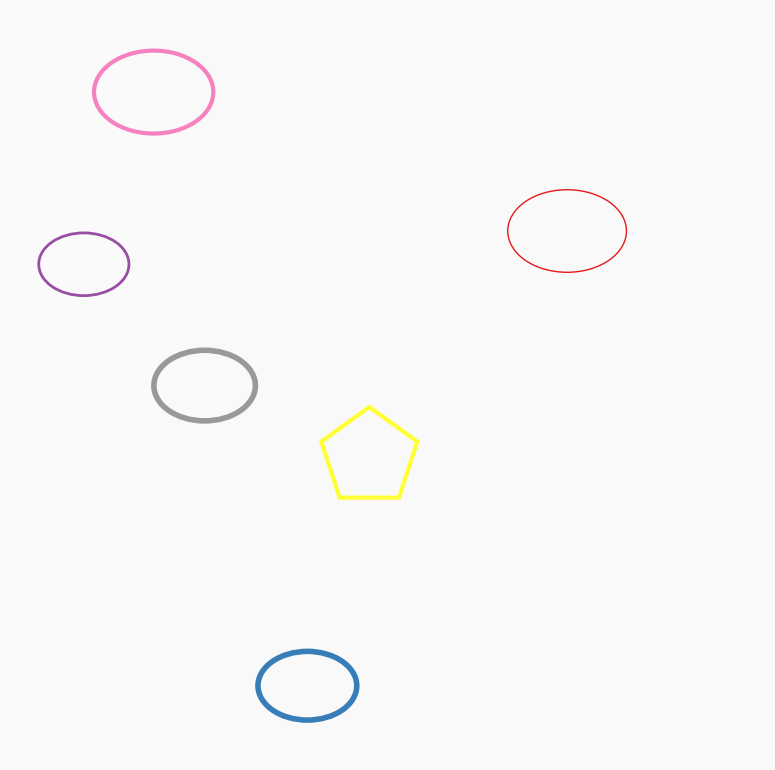[{"shape": "oval", "thickness": 0.5, "radius": 0.38, "center": [0.732, 0.7]}, {"shape": "oval", "thickness": 2, "radius": 0.32, "center": [0.397, 0.109]}, {"shape": "oval", "thickness": 1, "radius": 0.29, "center": [0.108, 0.657]}, {"shape": "pentagon", "thickness": 1.5, "radius": 0.33, "center": [0.477, 0.406]}, {"shape": "oval", "thickness": 1.5, "radius": 0.38, "center": [0.198, 0.88]}, {"shape": "oval", "thickness": 2, "radius": 0.33, "center": [0.264, 0.499]}]